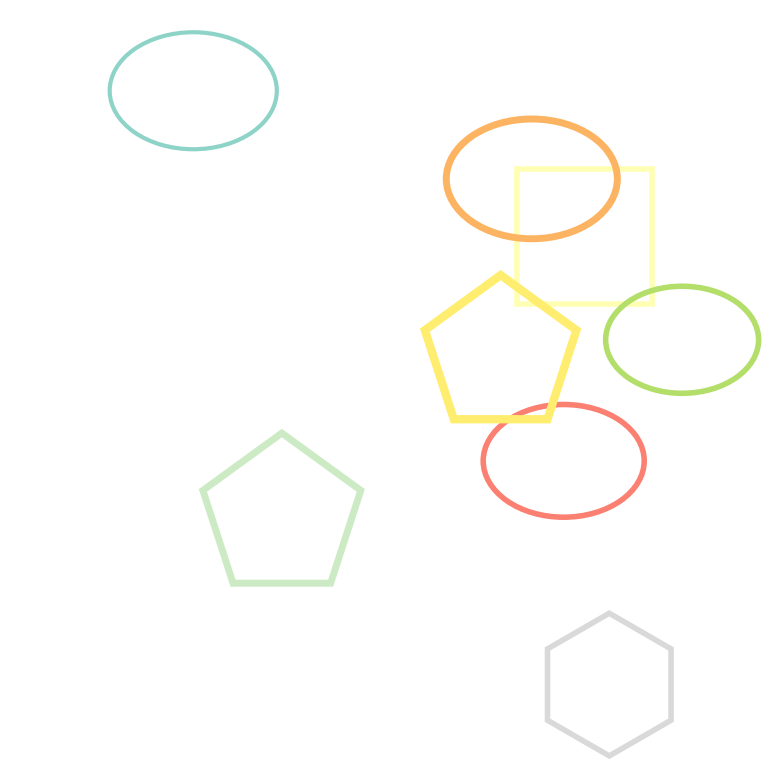[{"shape": "oval", "thickness": 1.5, "radius": 0.54, "center": [0.251, 0.882]}, {"shape": "square", "thickness": 2, "radius": 0.44, "center": [0.759, 0.693]}, {"shape": "oval", "thickness": 2, "radius": 0.52, "center": [0.732, 0.401]}, {"shape": "oval", "thickness": 2.5, "radius": 0.56, "center": [0.691, 0.768]}, {"shape": "oval", "thickness": 2, "radius": 0.5, "center": [0.886, 0.559]}, {"shape": "hexagon", "thickness": 2, "radius": 0.46, "center": [0.791, 0.111]}, {"shape": "pentagon", "thickness": 2.5, "radius": 0.54, "center": [0.366, 0.33]}, {"shape": "pentagon", "thickness": 3, "radius": 0.52, "center": [0.65, 0.539]}]